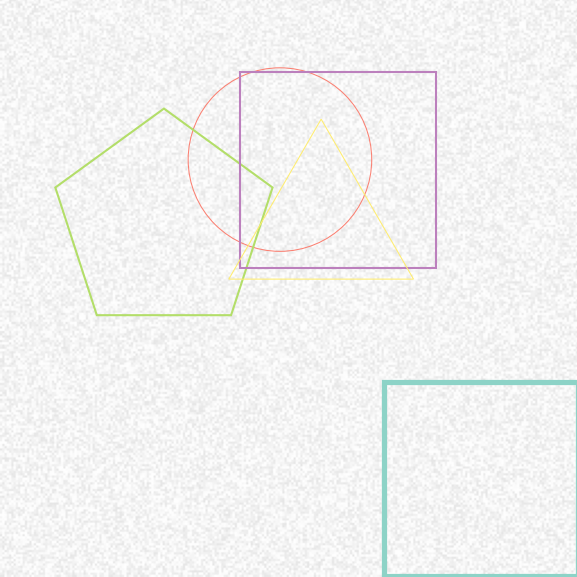[{"shape": "square", "thickness": 2.5, "radius": 0.84, "center": [0.832, 0.169]}, {"shape": "circle", "thickness": 0.5, "radius": 0.79, "center": [0.485, 0.723]}, {"shape": "pentagon", "thickness": 1, "radius": 0.99, "center": [0.284, 0.613]}, {"shape": "square", "thickness": 1, "radius": 0.85, "center": [0.585, 0.705]}, {"shape": "triangle", "thickness": 0.5, "radius": 0.92, "center": [0.556, 0.608]}]